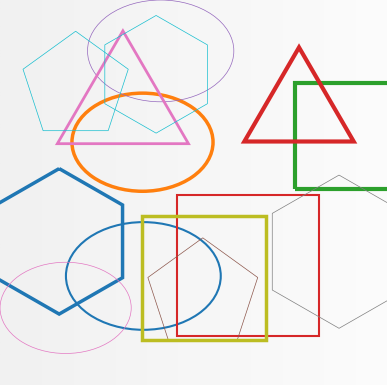[{"shape": "hexagon", "thickness": 2.5, "radius": 0.94, "center": [0.153, 0.373]}, {"shape": "oval", "thickness": 1.5, "radius": 1.0, "center": [0.37, 0.283]}, {"shape": "oval", "thickness": 2.5, "radius": 0.91, "center": [0.368, 0.631]}, {"shape": "square", "thickness": 3, "radius": 0.69, "center": [0.9, 0.646]}, {"shape": "triangle", "thickness": 3, "radius": 0.81, "center": [0.772, 0.714]}, {"shape": "square", "thickness": 1.5, "radius": 0.92, "center": [0.64, 0.31]}, {"shape": "oval", "thickness": 0.5, "radius": 0.94, "center": [0.415, 0.868]}, {"shape": "pentagon", "thickness": 0.5, "radius": 0.75, "center": [0.523, 0.233]}, {"shape": "oval", "thickness": 0.5, "radius": 0.85, "center": [0.169, 0.2]}, {"shape": "triangle", "thickness": 2, "radius": 0.98, "center": [0.317, 0.724]}, {"shape": "hexagon", "thickness": 0.5, "radius": 1.0, "center": [0.875, 0.346]}, {"shape": "square", "thickness": 2.5, "radius": 0.8, "center": [0.527, 0.277]}, {"shape": "hexagon", "thickness": 0.5, "radius": 0.76, "center": [0.403, 0.807]}, {"shape": "pentagon", "thickness": 0.5, "radius": 0.71, "center": [0.195, 0.776]}]